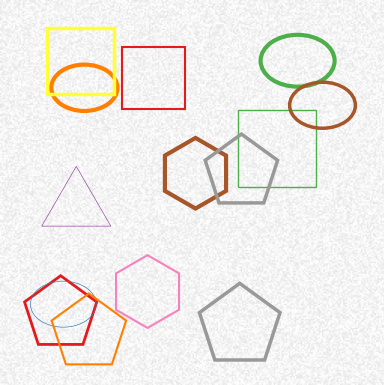[{"shape": "square", "thickness": 1.5, "radius": 0.41, "center": [0.399, 0.797]}, {"shape": "pentagon", "thickness": 2, "radius": 0.49, "center": [0.158, 0.185]}, {"shape": "oval", "thickness": 0.5, "radius": 0.43, "center": [0.164, 0.21]}, {"shape": "square", "thickness": 1, "radius": 0.5, "center": [0.719, 0.614]}, {"shape": "oval", "thickness": 3, "radius": 0.48, "center": [0.773, 0.842]}, {"shape": "triangle", "thickness": 0.5, "radius": 0.52, "center": [0.198, 0.464]}, {"shape": "pentagon", "thickness": 1.5, "radius": 0.51, "center": [0.231, 0.136]}, {"shape": "oval", "thickness": 3, "radius": 0.43, "center": [0.219, 0.772]}, {"shape": "square", "thickness": 2.5, "radius": 0.43, "center": [0.208, 0.842]}, {"shape": "hexagon", "thickness": 3, "radius": 0.46, "center": [0.508, 0.55]}, {"shape": "oval", "thickness": 2.5, "radius": 0.43, "center": [0.838, 0.727]}, {"shape": "hexagon", "thickness": 1.5, "radius": 0.47, "center": [0.383, 0.243]}, {"shape": "pentagon", "thickness": 2.5, "radius": 0.49, "center": [0.627, 0.553]}, {"shape": "pentagon", "thickness": 2.5, "radius": 0.55, "center": [0.623, 0.154]}]